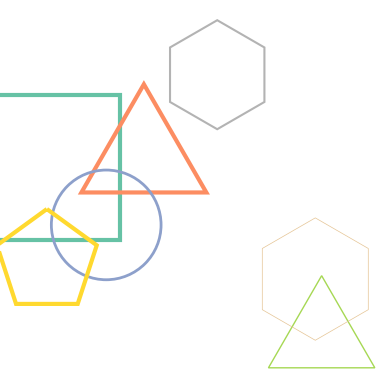[{"shape": "square", "thickness": 3, "radius": 0.95, "center": [0.122, 0.565]}, {"shape": "triangle", "thickness": 3, "radius": 0.94, "center": [0.374, 0.594]}, {"shape": "circle", "thickness": 2, "radius": 0.71, "center": [0.276, 0.416]}, {"shape": "triangle", "thickness": 1, "radius": 0.8, "center": [0.835, 0.124]}, {"shape": "pentagon", "thickness": 3, "radius": 0.68, "center": [0.122, 0.321]}, {"shape": "hexagon", "thickness": 0.5, "radius": 0.79, "center": [0.819, 0.275]}, {"shape": "hexagon", "thickness": 1.5, "radius": 0.71, "center": [0.564, 0.806]}]